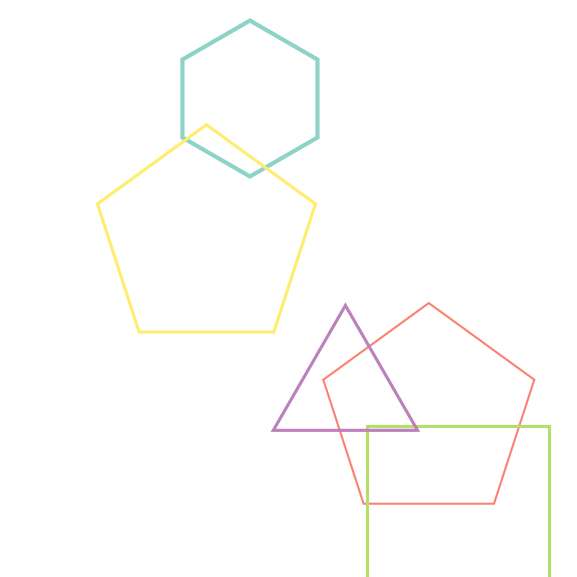[{"shape": "hexagon", "thickness": 2, "radius": 0.68, "center": [0.433, 0.829]}, {"shape": "pentagon", "thickness": 1, "radius": 0.96, "center": [0.742, 0.282]}, {"shape": "square", "thickness": 1.5, "radius": 0.79, "center": [0.793, 0.104]}, {"shape": "triangle", "thickness": 1.5, "radius": 0.72, "center": [0.598, 0.326]}, {"shape": "pentagon", "thickness": 1.5, "radius": 0.99, "center": [0.357, 0.585]}]